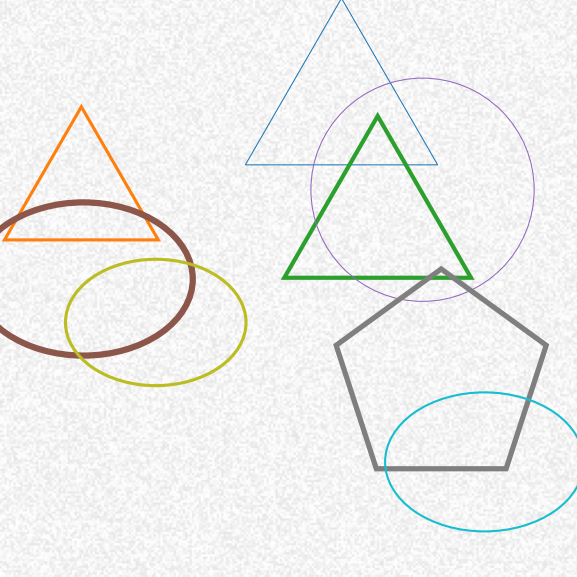[{"shape": "triangle", "thickness": 0.5, "radius": 0.96, "center": [0.591, 0.81]}, {"shape": "triangle", "thickness": 1.5, "radius": 0.77, "center": [0.141, 0.661]}, {"shape": "triangle", "thickness": 2, "radius": 0.93, "center": [0.654, 0.612]}, {"shape": "circle", "thickness": 0.5, "radius": 0.97, "center": [0.732, 0.671]}, {"shape": "oval", "thickness": 3, "radius": 0.95, "center": [0.144, 0.516]}, {"shape": "pentagon", "thickness": 2.5, "radius": 0.96, "center": [0.764, 0.342]}, {"shape": "oval", "thickness": 1.5, "radius": 0.78, "center": [0.27, 0.441]}, {"shape": "oval", "thickness": 1, "radius": 0.86, "center": [0.839, 0.199]}]